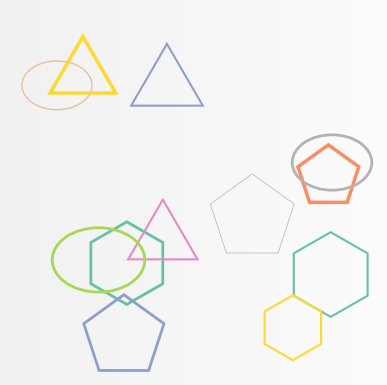[{"shape": "hexagon", "thickness": 2, "radius": 0.54, "center": [0.327, 0.317]}, {"shape": "hexagon", "thickness": 1.5, "radius": 0.55, "center": [0.853, 0.287]}, {"shape": "pentagon", "thickness": 2.5, "radius": 0.41, "center": [0.847, 0.541]}, {"shape": "triangle", "thickness": 1.5, "radius": 0.53, "center": [0.431, 0.779]}, {"shape": "pentagon", "thickness": 2, "radius": 0.54, "center": [0.32, 0.126]}, {"shape": "triangle", "thickness": 1.5, "radius": 0.52, "center": [0.42, 0.378]}, {"shape": "oval", "thickness": 2, "radius": 0.6, "center": [0.254, 0.325]}, {"shape": "triangle", "thickness": 2.5, "radius": 0.49, "center": [0.214, 0.807]}, {"shape": "hexagon", "thickness": 1.5, "radius": 0.42, "center": [0.756, 0.149]}, {"shape": "oval", "thickness": 1, "radius": 0.45, "center": [0.147, 0.778]}, {"shape": "pentagon", "thickness": 0.5, "radius": 0.57, "center": [0.651, 0.435]}, {"shape": "oval", "thickness": 2, "radius": 0.51, "center": [0.857, 0.578]}]